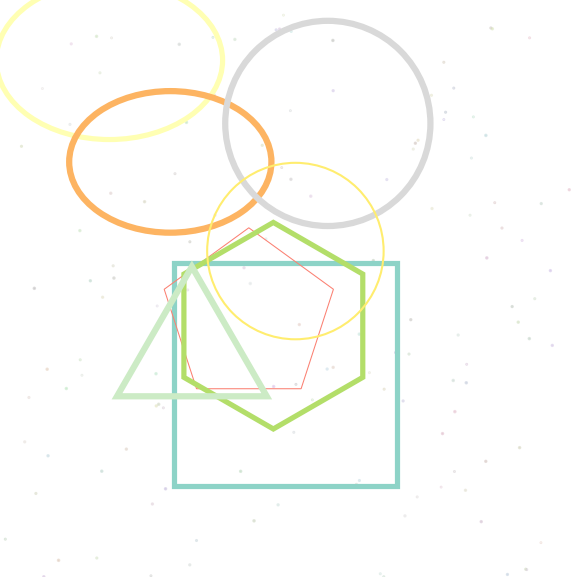[{"shape": "square", "thickness": 2.5, "radius": 0.97, "center": [0.494, 0.35]}, {"shape": "oval", "thickness": 2.5, "radius": 0.98, "center": [0.189, 0.895]}, {"shape": "pentagon", "thickness": 0.5, "radius": 0.77, "center": [0.431, 0.451]}, {"shape": "oval", "thickness": 3, "radius": 0.88, "center": [0.295, 0.719]}, {"shape": "hexagon", "thickness": 2.5, "radius": 0.89, "center": [0.473, 0.435]}, {"shape": "circle", "thickness": 3, "radius": 0.89, "center": [0.568, 0.785]}, {"shape": "triangle", "thickness": 3, "radius": 0.75, "center": [0.332, 0.388]}, {"shape": "circle", "thickness": 1, "radius": 0.76, "center": [0.512, 0.564]}]